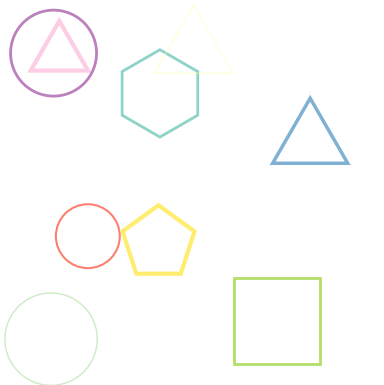[{"shape": "hexagon", "thickness": 2, "radius": 0.57, "center": [0.415, 0.757]}, {"shape": "triangle", "thickness": 0.5, "radius": 0.59, "center": [0.503, 0.869]}, {"shape": "circle", "thickness": 1.5, "radius": 0.41, "center": [0.228, 0.387]}, {"shape": "triangle", "thickness": 2.5, "radius": 0.56, "center": [0.806, 0.632]}, {"shape": "square", "thickness": 2, "radius": 0.56, "center": [0.718, 0.165]}, {"shape": "triangle", "thickness": 3, "radius": 0.43, "center": [0.154, 0.86]}, {"shape": "circle", "thickness": 2, "radius": 0.56, "center": [0.139, 0.862]}, {"shape": "circle", "thickness": 1, "radius": 0.6, "center": [0.133, 0.119]}, {"shape": "pentagon", "thickness": 3, "radius": 0.49, "center": [0.412, 0.369]}]